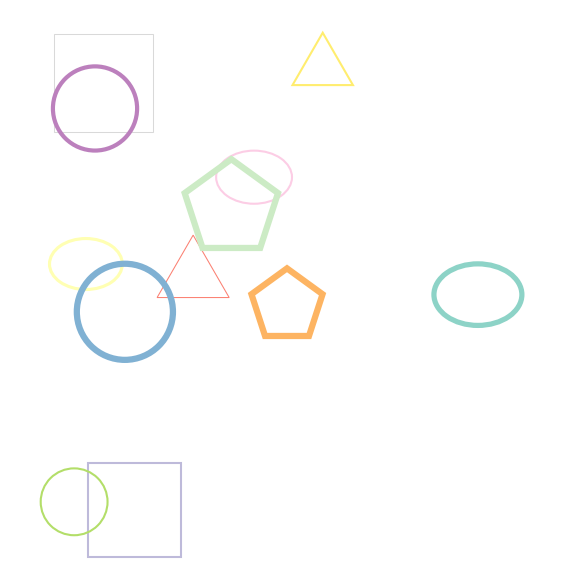[{"shape": "oval", "thickness": 2.5, "radius": 0.38, "center": [0.828, 0.489]}, {"shape": "oval", "thickness": 1.5, "radius": 0.32, "center": [0.149, 0.542]}, {"shape": "square", "thickness": 1, "radius": 0.41, "center": [0.233, 0.116]}, {"shape": "triangle", "thickness": 0.5, "radius": 0.36, "center": [0.334, 0.52]}, {"shape": "circle", "thickness": 3, "radius": 0.42, "center": [0.216, 0.459]}, {"shape": "pentagon", "thickness": 3, "radius": 0.32, "center": [0.497, 0.47]}, {"shape": "circle", "thickness": 1, "radius": 0.29, "center": [0.128, 0.13]}, {"shape": "oval", "thickness": 1, "radius": 0.33, "center": [0.44, 0.692]}, {"shape": "square", "thickness": 0.5, "radius": 0.43, "center": [0.179, 0.855]}, {"shape": "circle", "thickness": 2, "radius": 0.36, "center": [0.165, 0.811]}, {"shape": "pentagon", "thickness": 3, "radius": 0.42, "center": [0.401, 0.639]}, {"shape": "triangle", "thickness": 1, "radius": 0.3, "center": [0.559, 0.882]}]